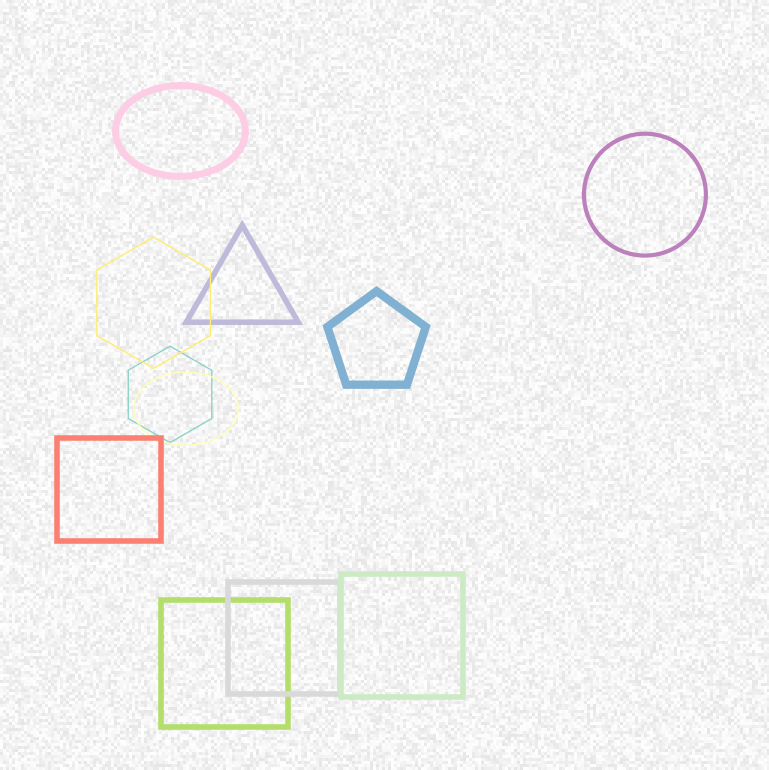[{"shape": "hexagon", "thickness": 0.5, "radius": 0.31, "center": [0.221, 0.488]}, {"shape": "oval", "thickness": 0.5, "radius": 0.34, "center": [0.242, 0.469]}, {"shape": "triangle", "thickness": 2, "radius": 0.42, "center": [0.315, 0.624]}, {"shape": "square", "thickness": 2, "radius": 0.34, "center": [0.142, 0.364]}, {"shape": "pentagon", "thickness": 3, "radius": 0.34, "center": [0.489, 0.555]}, {"shape": "square", "thickness": 2, "radius": 0.41, "center": [0.292, 0.139]}, {"shape": "oval", "thickness": 2.5, "radius": 0.42, "center": [0.234, 0.83]}, {"shape": "square", "thickness": 2, "radius": 0.37, "center": [0.369, 0.171]}, {"shape": "circle", "thickness": 1.5, "radius": 0.4, "center": [0.838, 0.747]}, {"shape": "square", "thickness": 2, "radius": 0.4, "center": [0.522, 0.175]}, {"shape": "hexagon", "thickness": 0.5, "radius": 0.43, "center": [0.2, 0.607]}]